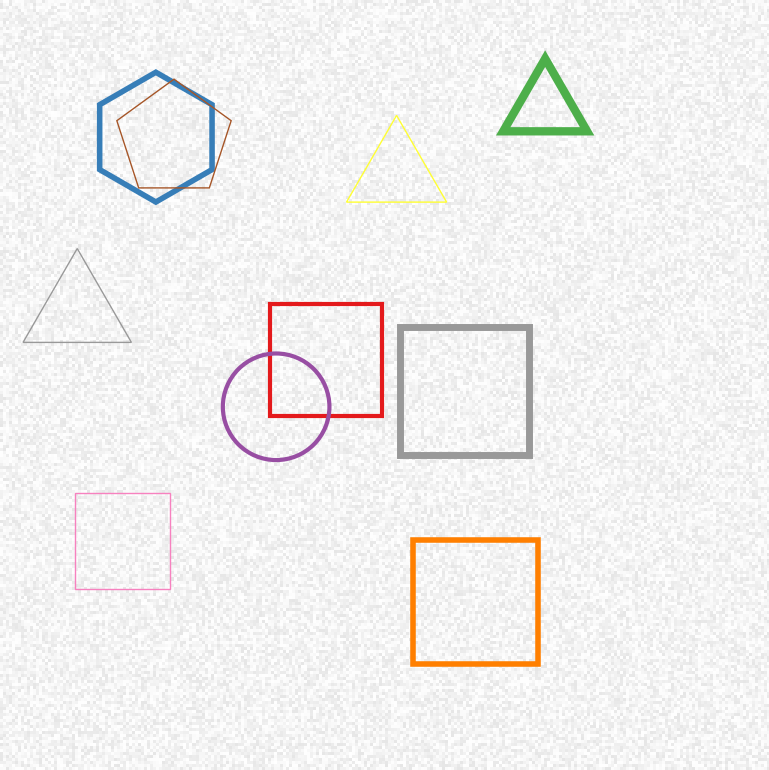[{"shape": "square", "thickness": 1.5, "radius": 0.36, "center": [0.424, 0.532]}, {"shape": "hexagon", "thickness": 2, "radius": 0.42, "center": [0.202, 0.822]}, {"shape": "triangle", "thickness": 3, "radius": 0.31, "center": [0.708, 0.861]}, {"shape": "circle", "thickness": 1.5, "radius": 0.35, "center": [0.359, 0.472]}, {"shape": "square", "thickness": 2, "radius": 0.4, "center": [0.617, 0.218]}, {"shape": "triangle", "thickness": 0.5, "radius": 0.38, "center": [0.515, 0.775]}, {"shape": "pentagon", "thickness": 0.5, "radius": 0.39, "center": [0.226, 0.819]}, {"shape": "square", "thickness": 0.5, "radius": 0.31, "center": [0.159, 0.297]}, {"shape": "square", "thickness": 2.5, "radius": 0.42, "center": [0.603, 0.492]}, {"shape": "triangle", "thickness": 0.5, "radius": 0.41, "center": [0.1, 0.596]}]